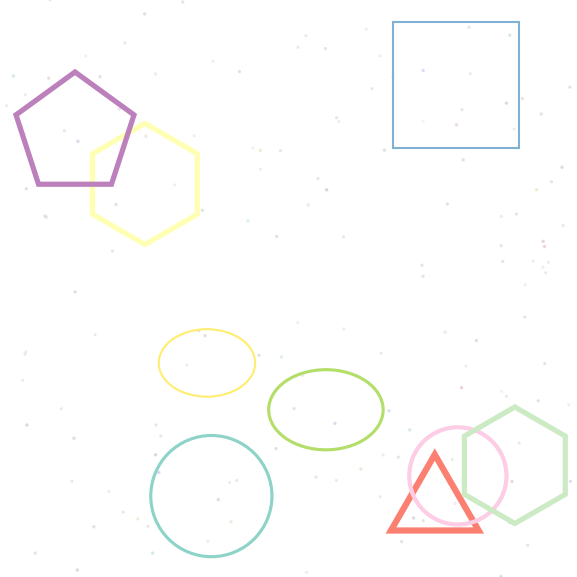[{"shape": "circle", "thickness": 1.5, "radius": 0.52, "center": [0.366, 0.14]}, {"shape": "hexagon", "thickness": 2.5, "radius": 0.52, "center": [0.251, 0.681]}, {"shape": "triangle", "thickness": 3, "radius": 0.44, "center": [0.753, 0.124]}, {"shape": "square", "thickness": 1, "radius": 0.55, "center": [0.79, 0.852]}, {"shape": "oval", "thickness": 1.5, "radius": 0.5, "center": [0.564, 0.29]}, {"shape": "circle", "thickness": 2, "radius": 0.42, "center": [0.793, 0.175]}, {"shape": "pentagon", "thickness": 2.5, "radius": 0.54, "center": [0.13, 0.767]}, {"shape": "hexagon", "thickness": 2.5, "radius": 0.5, "center": [0.892, 0.194]}, {"shape": "oval", "thickness": 1, "radius": 0.42, "center": [0.358, 0.371]}]